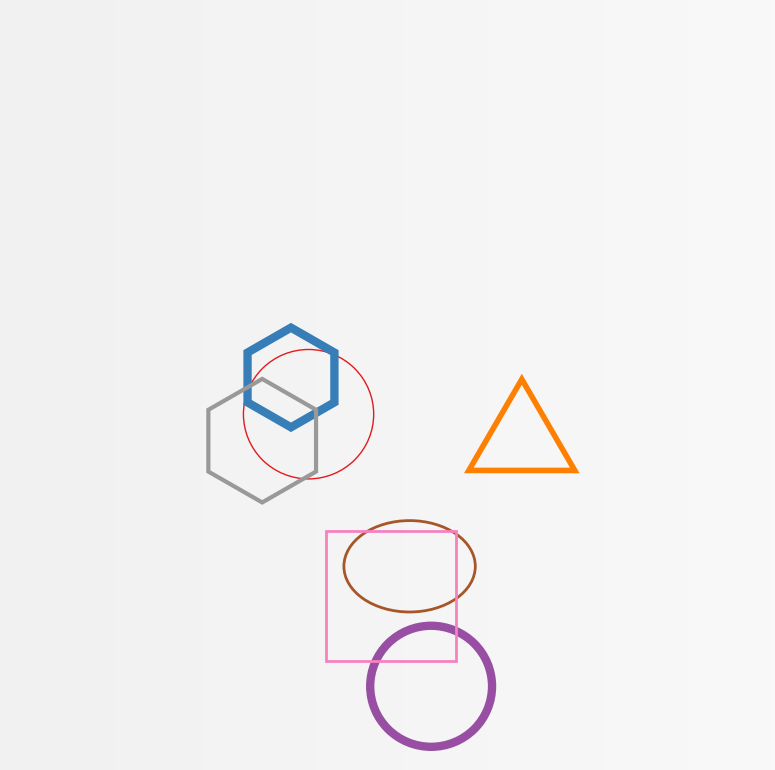[{"shape": "circle", "thickness": 0.5, "radius": 0.42, "center": [0.398, 0.462]}, {"shape": "hexagon", "thickness": 3, "radius": 0.32, "center": [0.375, 0.51]}, {"shape": "circle", "thickness": 3, "radius": 0.39, "center": [0.556, 0.109]}, {"shape": "triangle", "thickness": 2, "radius": 0.39, "center": [0.673, 0.429]}, {"shape": "oval", "thickness": 1, "radius": 0.42, "center": [0.529, 0.265]}, {"shape": "square", "thickness": 1, "radius": 0.42, "center": [0.505, 0.226]}, {"shape": "hexagon", "thickness": 1.5, "radius": 0.4, "center": [0.338, 0.428]}]